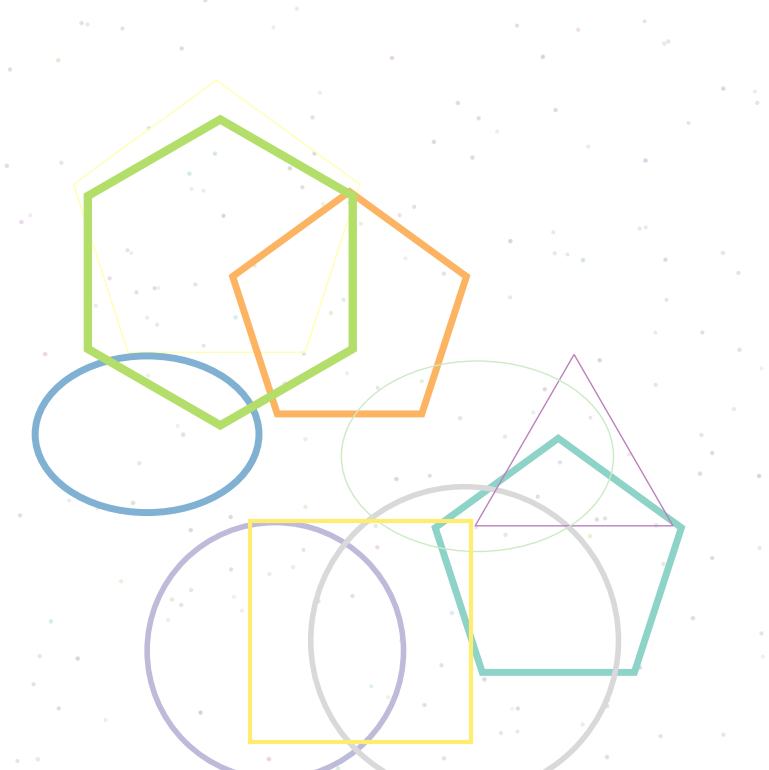[{"shape": "pentagon", "thickness": 2.5, "radius": 0.84, "center": [0.725, 0.263]}, {"shape": "pentagon", "thickness": 0.5, "radius": 0.98, "center": [0.281, 0.7]}, {"shape": "circle", "thickness": 2, "radius": 0.83, "center": [0.358, 0.155]}, {"shape": "oval", "thickness": 2.5, "radius": 0.73, "center": [0.191, 0.436]}, {"shape": "pentagon", "thickness": 2.5, "radius": 0.8, "center": [0.454, 0.592]}, {"shape": "hexagon", "thickness": 3, "radius": 0.99, "center": [0.286, 0.646]}, {"shape": "circle", "thickness": 2, "radius": 1.0, "center": [0.603, 0.168]}, {"shape": "triangle", "thickness": 0.5, "radius": 0.74, "center": [0.746, 0.391]}, {"shape": "oval", "thickness": 0.5, "radius": 0.88, "center": [0.62, 0.407]}, {"shape": "square", "thickness": 1.5, "radius": 0.72, "center": [0.469, 0.179]}]